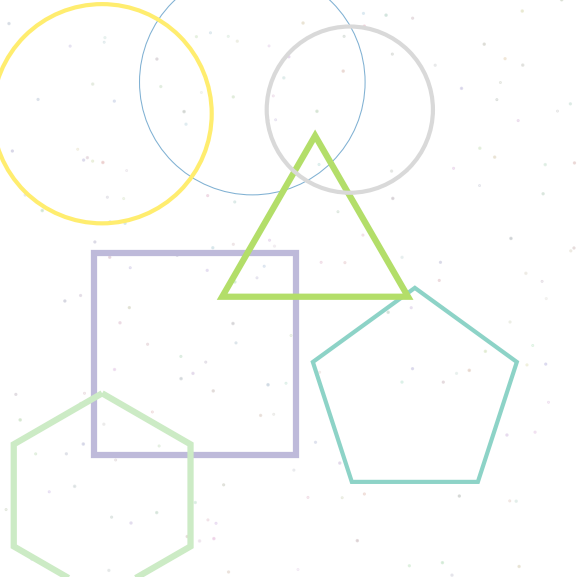[{"shape": "pentagon", "thickness": 2, "radius": 0.93, "center": [0.718, 0.315]}, {"shape": "square", "thickness": 3, "radius": 0.87, "center": [0.338, 0.385]}, {"shape": "circle", "thickness": 0.5, "radius": 0.98, "center": [0.437, 0.857]}, {"shape": "triangle", "thickness": 3, "radius": 0.93, "center": [0.546, 0.578]}, {"shape": "circle", "thickness": 2, "radius": 0.72, "center": [0.606, 0.809]}, {"shape": "hexagon", "thickness": 3, "radius": 0.88, "center": [0.177, 0.141]}, {"shape": "circle", "thickness": 2, "radius": 0.95, "center": [0.177, 0.802]}]